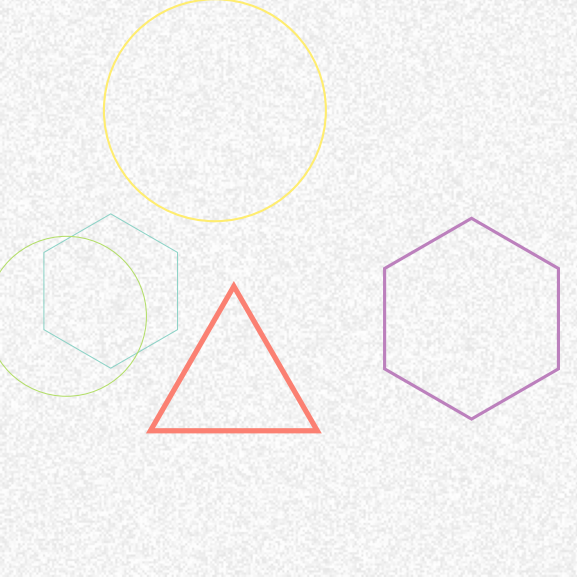[{"shape": "hexagon", "thickness": 0.5, "radius": 0.67, "center": [0.192, 0.495]}, {"shape": "triangle", "thickness": 2.5, "radius": 0.83, "center": [0.405, 0.337]}, {"shape": "circle", "thickness": 0.5, "radius": 0.69, "center": [0.115, 0.451]}, {"shape": "hexagon", "thickness": 1.5, "radius": 0.87, "center": [0.816, 0.447]}, {"shape": "circle", "thickness": 1, "radius": 0.96, "center": [0.372, 0.808]}]